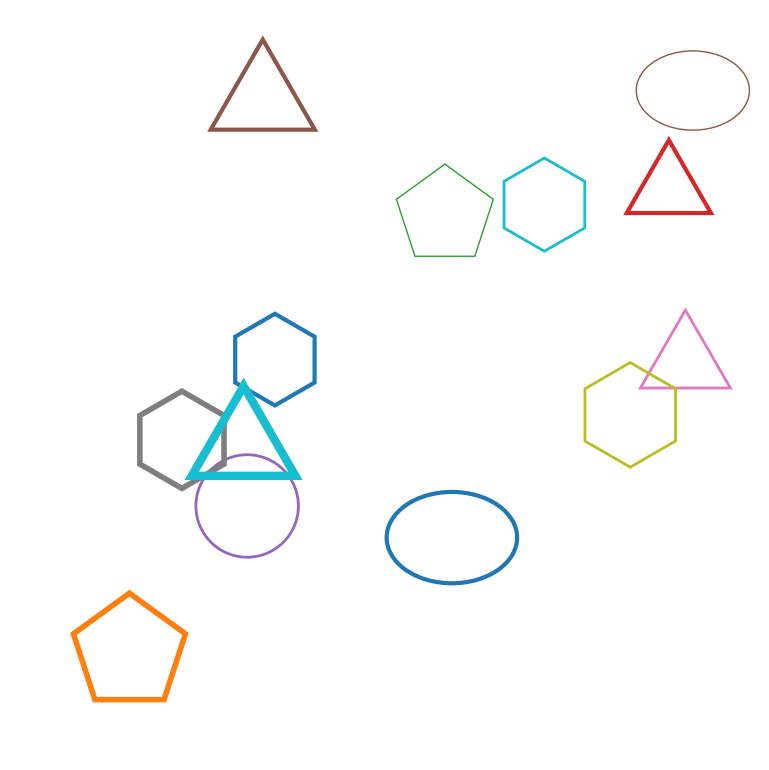[{"shape": "hexagon", "thickness": 1.5, "radius": 0.3, "center": [0.357, 0.533]}, {"shape": "oval", "thickness": 1.5, "radius": 0.42, "center": [0.587, 0.302]}, {"shape": "pentagon", "thickness": 2, "radius": 0.38, "center": [0.168, 0.153]}, {"shape": "pentagon", "thickness": 0.5, "radius": 0.33, "center": [0.578, 0.721]}, {"shape": "triangle", "thickness": 1.5, "radius": 0.32, "center": [0.869, 0.755]}, {"shape": "circle", "thickness": 1, "radius": 0.33, "center": [0.321, 0.343]}, {"shape": "oval", "thickness": 0.5, "radius": 0.37, "center": [0.9, 0.882]}, {"shape": "triangle", "thickness": 1.5, "radius": 0.39, "center": [0.341, 0.871]}, {"shape": "triangle", "thickness": 1, "radius": 0.34, "center": [0.89, 0.53]}, {"shape": "hexagon", "thickness": 2, "radius": 0.32, "center": [0.236, 0.429]}, {"shape": "hexagon", "thickness": 1, "radius": 0.34, "center": [0.818, 0.461]}, {"shape": "hexagon", "thickness": 1, "radius": 0.3, "center": [0.707, 0.734]}, {"shape": "triangle", "thickness": 3, "radius": 0.39, "center": [0.316, 0.421]}]